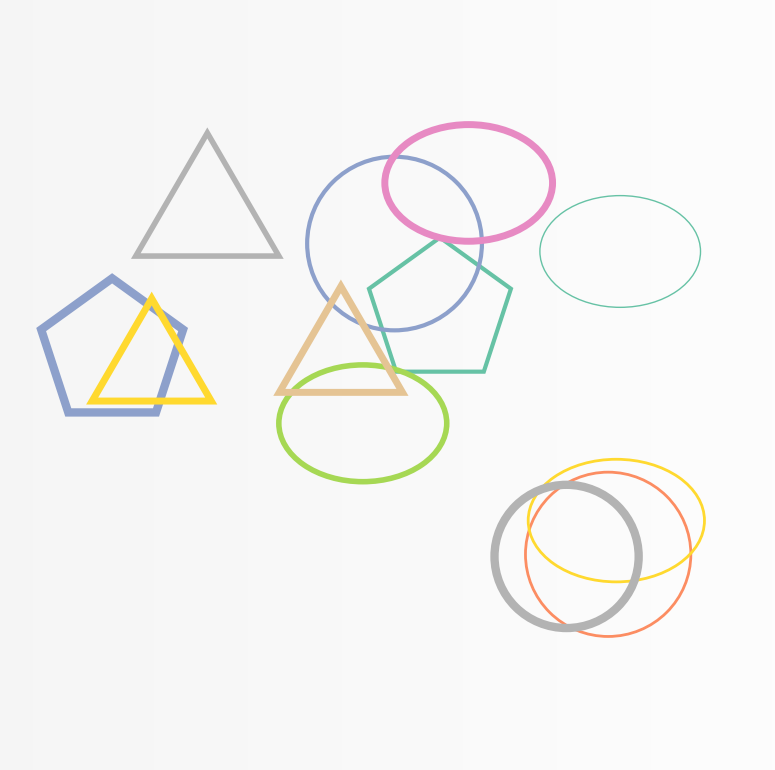[{"shape": "pentagon", "thickness": 1.5, "radius": 0.48, "center": [0.568, 0.595]}, {"shape": "oval", "thickness": 0.5, "radius": 0.52, "center": [0.8, 0.673]}, {"shape": "circle", "thickness": 1, "radius": 0.53, "center": [0.785, 0.28]}, {"shape": "circle", "thickness": 1.5, "radius": 0.56, "center": [0.509, 0.684]}, {"shape": "pentagon", "thickness": 3, "radius": 0.48, "center": [0.145, 0.542]}, {"shape": "oval", "thickness": 2.5, "radius": 0.54, "center": [0.605, 0.762]}, {"shape": "oval", "thickness": 2, "radius": 0.54, "center": [0.468, 0.45]}, {"shape": "oval", "thickness": 1, "radius": 0.57, "center": [0.795, 0.324]}, {"shape": "triangle", "thickness": 2.5, "radius": 0.44, "center": [0.196, 0.524]}, {"shape": "triangle", "thickness": 2.5, "radius": 0.46, "center": [0.44, 0.536]}, {"shape": "circle", "thickness": 3, "radius": 0.47, "center": [0.731, 0.277]}, {"shape": "triangle", "thickness": 2, "radius": 0.53, "center": [0.268, 0.721]}]